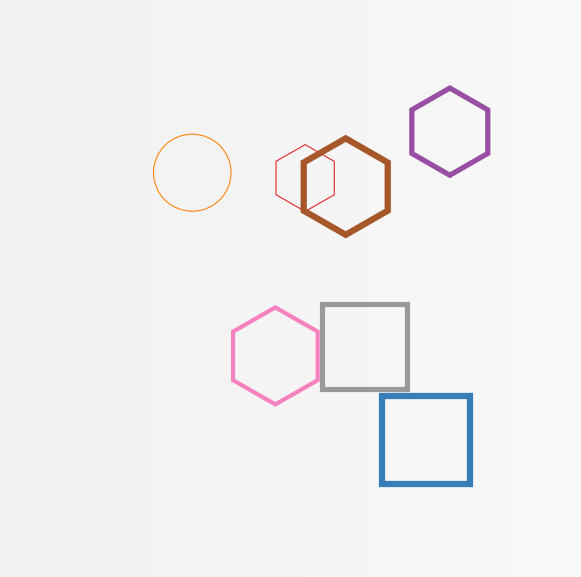[{"shape": "hexagon", "thickness": 0.5, "radius": 0.29, "center": [0.525, 0.691]}, {"shape": "square", "thickness": 3, "radius": 0.38, "center": [0.733, 0.238]}, {"shape": "hexagon", "thickness": 2.5, "radius": 0.38, "center": [0.774, 0.771]}, {"shape": "circle", "thickness": 0.5, "radius": 0.33, "center": [0.331, 0.7]}, {"shape": "hexagon", "thickness": 3, "radius": 0.42, "center": [0.595, 0.676]}, {"shape": "hexagon", "thickness": 2, "radius": 0.42, "center": [0.474, 0.383]}, {"shape": "square", "thickness": 2.5, "radius": 0.37, "center": [0.627, 0.399]}]